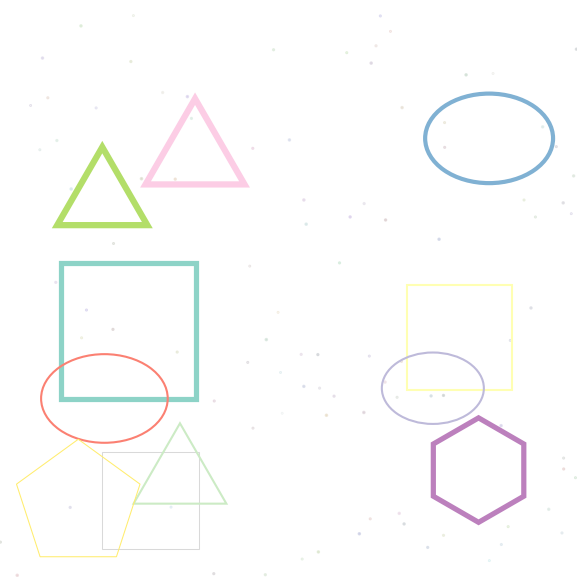[{"shape": "square", "thickness": 2.5, "radius": 0.59, "center": [0.223, 0.426]}, {"shape": "square", "thickness": 1, "radius": 0.45, "center": [0.796, 0.415]}, {"shape": "oval", "thickness": 1, "radius": 0.44, "center": [0.75, 0.327]}, {"shape": "oval", "thickness": 1, "radius": 0.55, "center": [0.181, 0.309]}, {"shape": "oval", "thickness": 2, "radius": 0.55, "center": [0.847, 0.76]}, {"shape": "triangle", "thickness": 3, "radius": 0.45, "center": [0.177, 0.654]}, {"shape": "triangle", "thickness": 3, "radius": 0.49, "center": [0.338, 0.729]}, {"shape": "square", "thickness": 0.5, "radius": 0.42, "center": [0.261, 0.132]}, {"shape": "hexagon", "thickness": 2.5, "radius": 0.45, "center": [0.829, 0.185]}, {"shape": "triangle", "thickness": 1, "radius": 0.46, "center": [0.312, 0.173]}, {"shape": "pentagon", "thickness": 0.5, "radius": 0.56, "center": [0.136, 0.126]}]